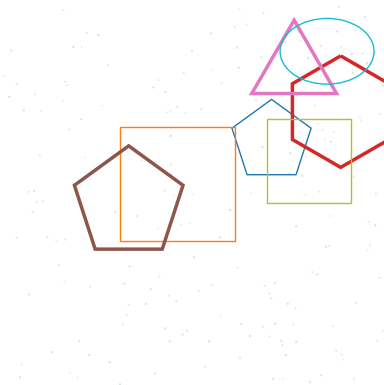[{"shape": "pentagon", "thickness": 1, "radius": 0.54, "center": [0.705, 0.634]}, {"shape": "square", "thickness": 1, "radius": 0.74, "center": [0.46, 0.522]}, {"shape": "hexagon", "thickness": 2.5, "radius": 0.72, "center": [0.885, 0.71]}, {"shape": "pentagon", "thickness": 2.5, "radius": 0.74, "center": [0.334, 0.473]}, {"shape": "triangle", "thickness": 2.5, "radius": 0.64, "center": [0.764, 0.821]}, {"shape": "square", "thickness": 1, "radius": 0.55, "center": [0.802, 0.582]}, {"shape": "oval", "thickness": 1, "radius": 0.61, "center": [0.85, 0.867]}]